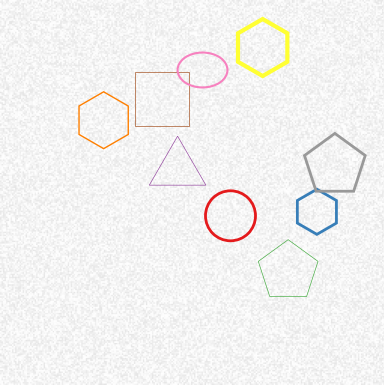[{"shape": "circle", "thickness": 2, "radius": 0.32, "center": [0.599, 0.439]}, {"shape": "hexagon", "thickness": 2, "radius": 0.29, "center": [0.823, 0.45]}, {"shape": "pentagon", "thickness": 0.5, "radius": 0.41, "center": [0.748, 0.296]}, {"shape": "triangle", "thickness": 0.5, "radius": 0.42, "center": [0.461, 0.561]}, {"shape": "hexagon", "thickness": 1, "radius": 0.37, "center": [0.269, 0.688]}, {"shape": "hexagon", "thickness": 3, "radius": 0.37, "center": [0.682, 0.877]}, {"shape": "square", "thickness": 0.5, "radius": 0.35, "center": [0.42, 0.742]}, {"shape": "oval", "thickness": 1.5, "radius": 0.32, "center": [0.526, 0.818]}, {"shape": "pentagon", "thickness": 2, "radius": 0.41, "center": [0.87, 0.57]}]